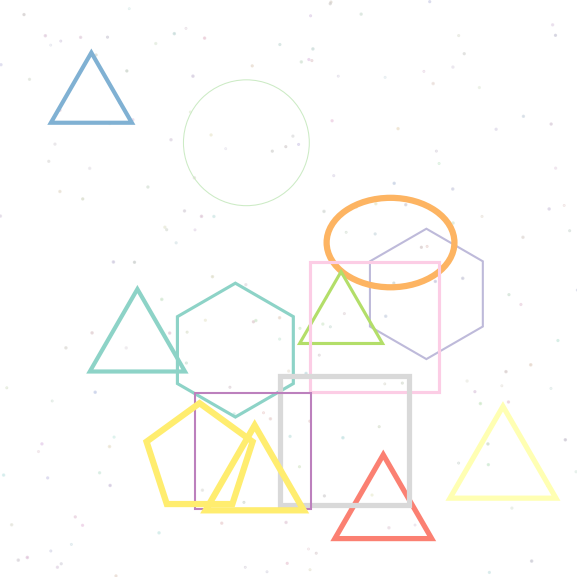[{"shape": "triangle", "thickness": 2, "radius": 0.48, "center": [0.238, 0.403]}, {"shape": "hexagon", "thickness": 1.5, "radius": 0.58, "center": [0.408, 0.393]}, {"shape": "triangle", "thickness": 2.5, "radius": 0.53, "center": [0.871, 0.189]}, {"shape": "hexagon", "thickness": 1, "radius": 0.56, "center": [0.738, 0.49]}, {"shape": "triangle", "thickness": 2.5, "radius": 0.48, "center": [0.664, 0.115]}, {"shape": "triangle", "thickness": 2, "radius": 0.4, "center": [0.158, 0.827]}, {"shape": "oval", "thickness": 3, "radius": 0.55, "center": [0.676, 0.579]}, {"shape": "triangle", "thickness": 1.5, "radius": 0.41, "center": [0.591, 0.446]}, {"shape": "square", "thickness": 1.5, "radius": 0.56, "center": [0.648, 0.432]}, {"shape": "square", "thickness": 2.5, "radius": 0.56, "center": [0.596, 0.237]}, {"shape": "square", "thickness": 1, "radius": 0.5, "center": [0.438, 0.219]}, {"shape": "circle", "thickness": 0.5, "radius": 0.54, "center": [0.427, 0.752]}, {"shape": "pentagon", "thickness": 3, "radius": 0.48, "center": [0.346, 0.204]}, {"shape": "triangle", "thickness": 3, "radius": 0.49, "center": [0.441, 0.165]}]